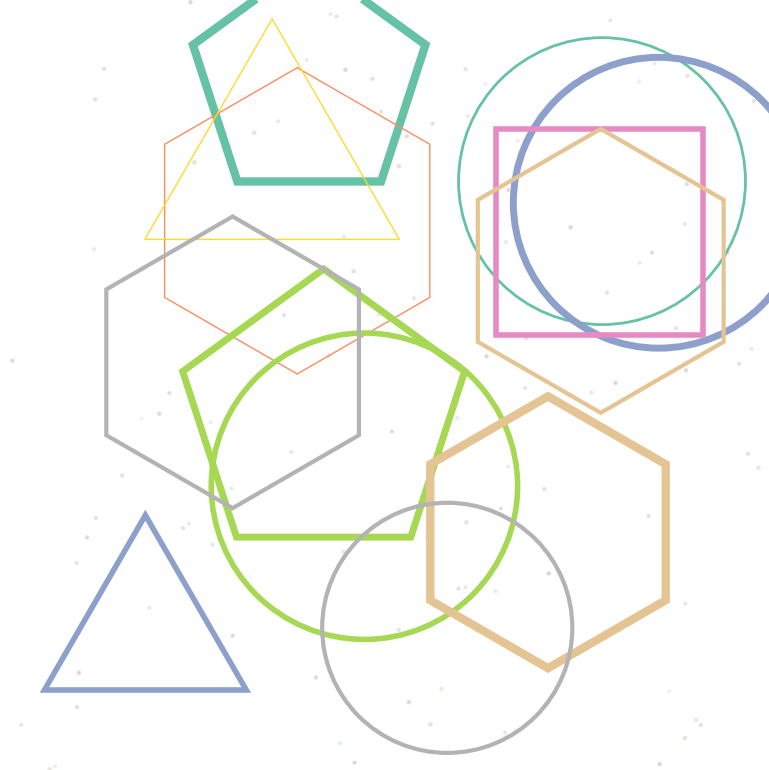[{"shape": "circle", "thickness": 1, "radius": 0.93, "center": [0.782, 0.765]}, {"shape": "pentagon", "thickness": 3, "radius": 0.79, "center": [0.402, 0.893]}, {"shape": "hexagon", "thickness": 0.5, "radius": 0.99, "center": [0.386, 0.713]}, {"shape": "circle", "thickness": 2.5, "radius": 0.94, "center": [0.855, 0.737]}, {"shape": "triangle", "thickness": 2, "radius": 0.76, "center": [0.189, 0.18]}, {"shape": "square", "thickness": 2, "radius": 0.67, "center": [0.779, 0.699]}, {"shape": "pentagon", "thickness": 2.5, "radius": 0.96, "center": [0.42, 0.458]}, {"shape": "circle", "thickness": 2, "radius": 0.99, "center": [0.473, 0.369]}, {"shape": "triangle", "thickness": 0.5, "radius": 0.95, "center": [0.353, 0.785]}, {"shape": "hexagon", "thickness": 1.5, "radius": 0.92, "center": [0.78, 0.648]}, {"shape": "hexagon", "thickness": 3, "radius": 0.88, "center": [0.712, 0.309]}, {"shape": "circle", "thickness": 1.5, "radius": 0.81, "center": [0.581, 0.185]}, {"shape": "hexagon", "thickness": 1.5, "radius": 0.95, "center": [0.302, 0.529]}]